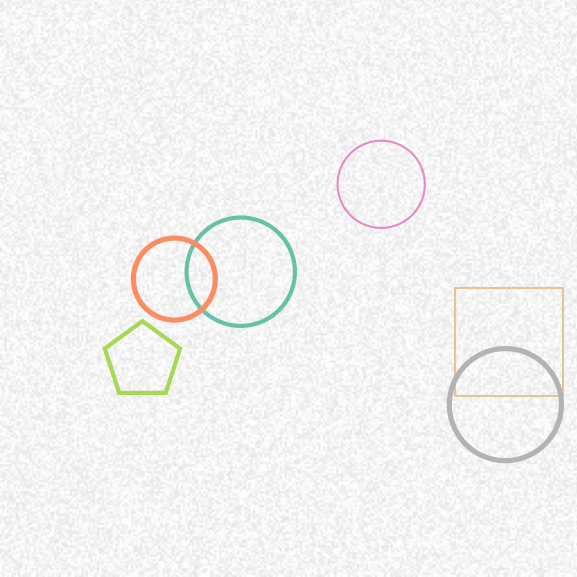[{"shape": "circle", "thickness": 2, "radius": 0.47, "center": [0.417, 0.529]}, {"shape": "circle", "thickness": 2.5, "radius": 0.35, "center": [0.302, 0.516]}, {"shape": "circle", "thickness": 1, "radius": 0.38, "center": [0.66, 0.68]}, {"shape": "pentagon", "thickness": 2, "radius": 0.34, "center": [0.247, 0.374]}, {"shape": "square", "thickness": 1, "radius": 0.47, "center": [0.882, 0.407]}, {"shape": "circle", "thickness": 2.5, "radius": 0.49, "center": [0.875, 0.298]}]